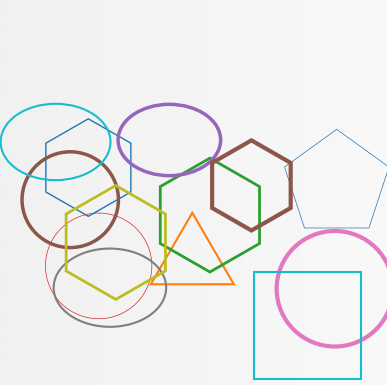[{"shape": "pentagon", "thickness": 0.5, "radius": 0.71, "center": [0.869, 0.522]}, {"shape": "hexagon", "thickness": 1, "radius": 0.63, "center": [0.228, 0.565]}, {"shape": "triangle", "thickness": 1.5, "radius": 0.62, "center": [0.496, 0.324]}, {"shape": "hexagon", "thickness": 2, "radius": 0.74, "center": [0.542, 0.441]}, {"shape": "circle", "thickness": 0.5, "radius": 0.69, "center": [0.255, 0.309]}, {"shape": "oval", "thickness": 2.5, "radius": 0.66, "center": [0.437, 0.636]}, {"shape": "hexagon", "thickness": 3, "radius": 0.59, "center": [0.649, 0.518]}, {"shape": "circle", "thickness": 2.5, "radius": 0.62, "center": [0.181, 0.481]}, {"shape": "circle", "thickness": 3, "radius": 0.75, "center": [0.864, 0.25]}, {"shape": "oval", "thickness": 1.5, "radius": 0.73, "center": [0.284, 0.253]}, {"shape": "hexagon", "thickness": 2, "radius": 0.74, "center": [0.299, 0.37]}, {"shape": "oval", "thickness": 1.5, "radius": 0.71, "center": [0.143, 0.631]}, {"shape": "square", "thickness": 1.5, "radius": 0.69, "center": [0.794, 0.155]}]